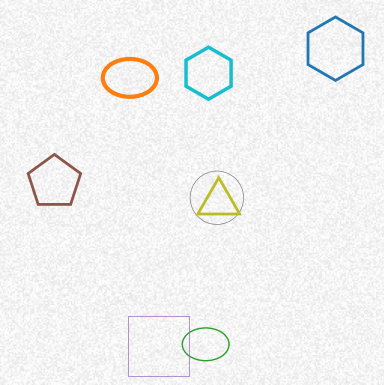[{"shape": "hexagon", "thickness": 2, "radius": 0.41, "center": [0.871, 0.873]}, {"shape": "oval", "thickness": 3, "radius": 0.35, "center": [0.337, 0.798]}, {"shape": "oval", "thickness": 1, "radius": 0.3, "center": [0.534, 0.106]}, {"shape": "square", "thickness": 0.5, "radius": 0.39, "center": [0.412, 0.101]}, {"shape": "pentagon", "thickness": 2, "radius": 0.36, "center": [0.141, 0.527]}, {"shape": "circle", "thickness": 0.5, "radius": 0.35, "center": [0.563, 0.486]}, {"shape": "triangle", "thickness": 2, "radius": 0.31, "center": [0.568, 0.476]}, {"shape": "hexagon", "thickness": 2.5, "radius": 0.34, "center": [0.542, 0.81]}]